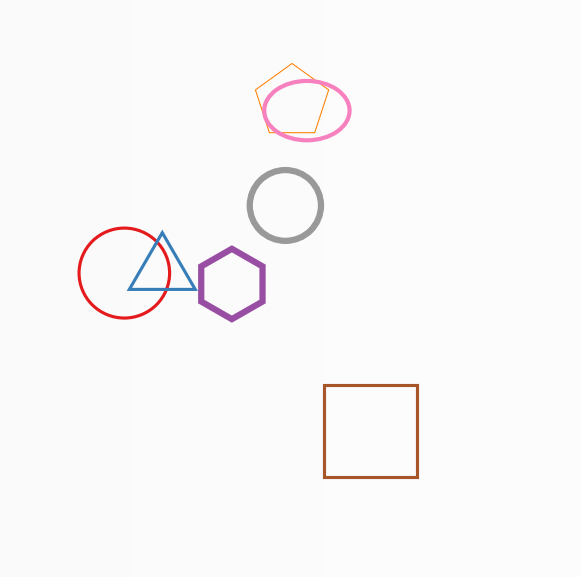[{"shape": "circle", "thickness": 1.5, "radius": 0.39, "center": [0.214, 0.526]}, {"shape": "triangle", "thickness": 1.5, "radius": 0.33, "center": [0.279, 0.531]}, {"shape": "hexagon", "thickness": 3, "radius": 0.3, "center": [0.399, 0.507]}, {"shape": "pentagon", "thickness": 0.5, "radius": 0.33, "center": [0.502, 0.823]}, {"shape": "square", "thickness": 1.5, "radius": 0.4, "center": [0.638, 0.253]}, {"shape": "oval", "thickness": 2, "radius": 0.37, "center": [0.528, 0.808]}, {"shape": "circle", "thickness": 3, "radius": 0.31, "center": [0.491, 0.643]}]